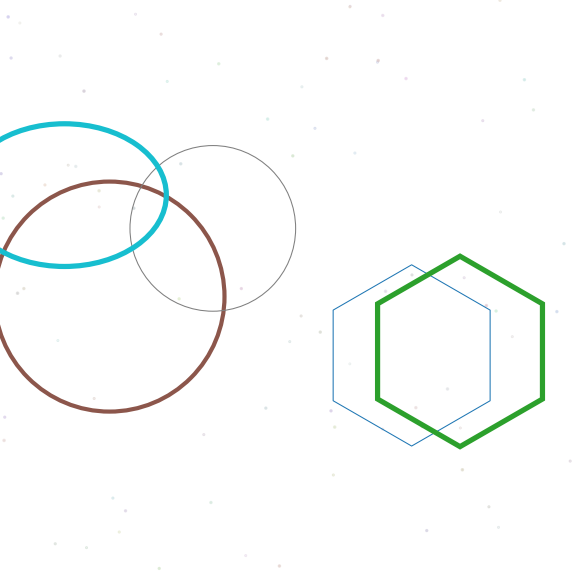[{"shape": "hexagon", "thickness": 0.5, "radius": 0.78, "center": [0.713, 0.384]}, {"shape": "hexagon", "thickness": 2.5, "radius": 0.82, "center": [0.797, 0.391]}, {"shape": "circle", "thickness": 2, "radius": 1.0, "center": [0.19, 0.486]}, {"shape": "circle", "thickness": 0.5, "radius": 0.72, "center": [0.368, 0.604]}, {"shape": "oval", "thickness": 2.5, "radius": 0.88, "center": [0.112, 0.661]}]